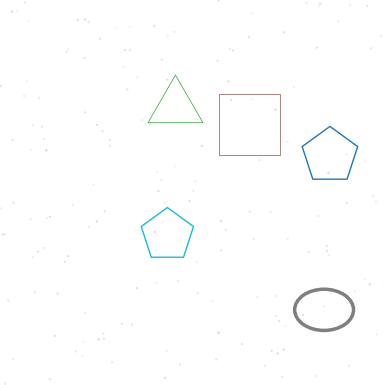[{"shape": "pentagon", "thickness": 1, "radius": 0.38, "center": [0.857, 0.596]}, {"shape": "triangle", "thickness": 0.5, "radius": 0.41, "center": [0.456, 0.722]}, {"shape": "square", "thickness": 0.5, "radius": 0.4, "center": [0.649, 0.677]}, {"shape": "oval", "thickness": 2.5, "radius": 0.38, "center": [0.842, 0.195]}, {"shape": "pentagon", "thickness": 1, "radius": 0.36, "center": [0.435, 0.39]}]